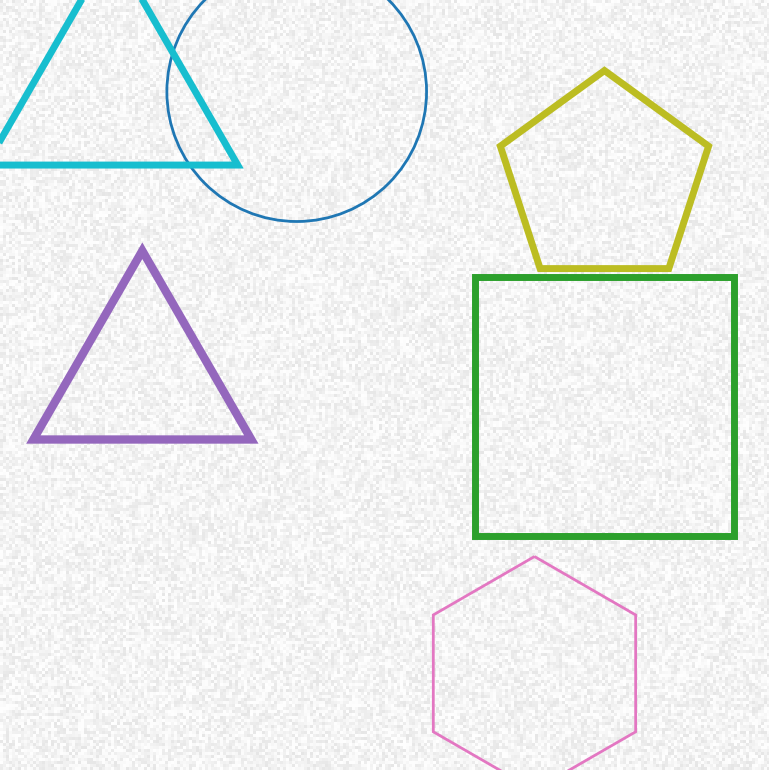[{"shape": "circle", "thickness": 1, "radius": 0.84, "center": [0.385, 0.881]}, {"shape": "square", "thickness": 2.5, "radius": 0.84, "center": [0.785, 0.472]}, {"shape": "triangle", "thickness": 3, "radius": 0.82, "center": [0.185, 0.511]}, {"shape": "hexagon", "thickness": 1, "radius": 0.76, "center": [0.694, 0.125]}, {"shape": "pentagon", "thickness": 2.5, "radius": 0.71, "center": [0.785, 0.766]}, {"shape": "triangle", "thickness": 2.5, "radius": 0.94, "center": [0.145, 0.88]}]